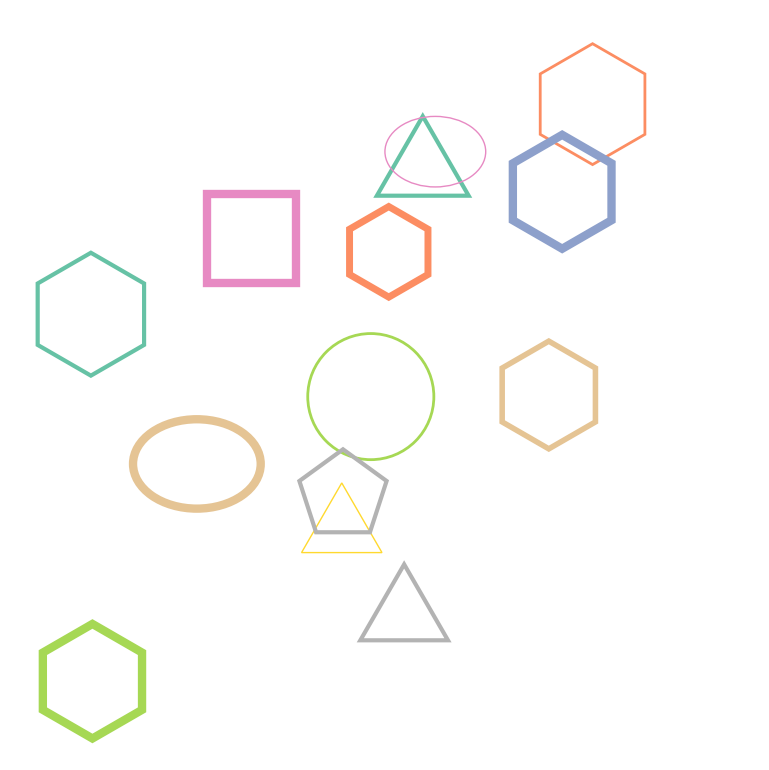[{"shape": "triangle", "thickness": 1.5, "radius": 0.34, "center": [0.549, 0.78]}, {"shape": "hexagon", "thickness": 1.5, "radius": 0.4, "center": [0.118, 0.592]}, {"shape": "hexagon", "thickness": 1, "radius": 0.39, "center": [0.77, 0.865]}, {"shape": "hexagon", "thickness": 2.5, "radius": 0.29, "center": [0.505, 0.673]}, {"shape": "hexagon", "thickness": 3, "radius": 0.37, "center": [0.73, 0.751]}, {"shape": "oval", "thickness": 0.5, "radius": 0.33, "center": [0.565, 0.803]}, {"shape": "square", "thickness": 3, "radius": 0.29, "center": [0.327, 0.691]}, {"shape": "hexagon", "thickness": 3, "radius": 0.37, "center": [0.12, 0.115]}, {"shape": "circle", "thickness": 1, "radius": 0.41, "center": [0.482, 0.485]}, {"shape": "triangle", "thickness": 0.5, "radius": 0.3, "center": [0.444, 0.312]}, {"shape": "oval", "thickness": 3, "radius": 0.41, "center": [0.256, 0.397]}, {"shape": "hexagon", "thickness": 2, "radius": 0.35, "center": [0.713, 0.487]}, {"shape": "triangle", "thickness": 1.5, "radius": 0.33, "center": [0.525, 0.201]}, {"shape": "pentagon", "thickness": 1.5, "radius": 0.3, "center": [0.445, 0.357]}]